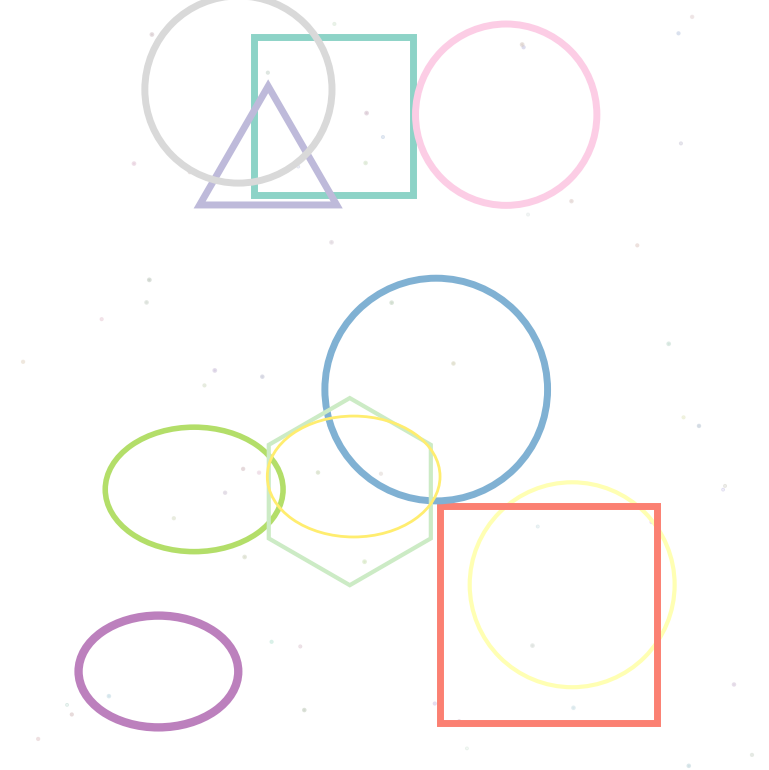[{"shape": "square", "thickness": 2.5, "radius": 0.51, "center": [0.433, 0.849]}, {"shape": "circle", "thickness": 1.5, "radius": 0.67, "center": [0.743, 0.241]}, {"shape": "triangle", "thickness": 2.5, "radius": 0.51, "center": [0.348, 0.785]}, {"shape": "square", "thickness": 2.5, "radius": 0.71, "center": [0.713, 0.202]}, {"shape": "circle", "thickness": 2.5, "radius": 0.72, "center": [0.567, 0.494]}, {"shape": "oval", "thickness": 2, "radius": 0.58, "center": [0.252, 0.364]}, {"shape": "circle", "thickness": 2.5, "radius": 0.59, "center": [0.657, 0.851]}, {"shape": "circle", "thickness": 2.5, "radius": 0.61, "center": [0.31, 0.884]}, {"shape": "oval", "thickness": 3, "radius": 0.52, "center": [0.206, 0.128]}, {"shape": "hexagon", "thickness": 1.5, "radius": 0.61, "center": [0.454, 0.362]}, {"shape": "oval", "thickness": 1, "radius": 0.56, "center": [0.459, 0.381]}]